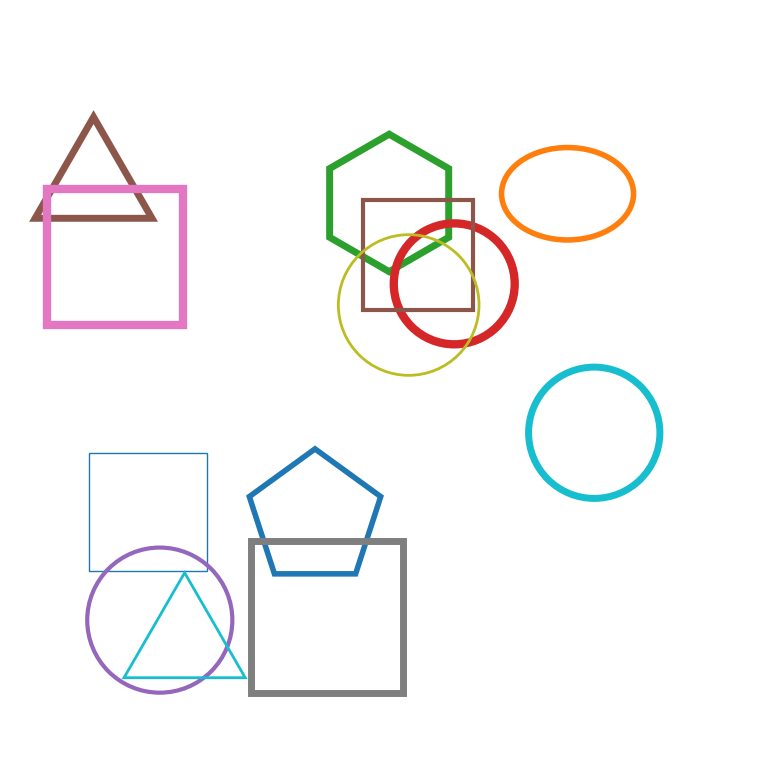[{"shape": "pentagon", "thickness": 2, "radius": 0.45, "center": [0.409, 0.327]}, {"shape": "square", "thickness": 0.5, "radius": 0.38, "center": [0.192, 0.335]}, {"shape": "oval", "thickness": 2, "radius": 0.43, "center": [0.737, 0.748]}, {"shape": "hexagon", "thickness": 2.5, "radius": 0.45, "center": [0.505, 0.736]}, {"shape": "circle", "thickness": 3, "radius": 0.39, "center": [0.59, 0.631]}, {"shape": "circle", "thickness": 1.5, "radius": 0.47, "center": [0.208, 0.195]}, {"shape": "square", "thickness": 1.5, "radius": 0.36, "center": [0.543, 0.669]}, {"shape": "triangle", "thickness": 2.5, "radius": 0.44, "center": [0.122, 0.76]}, {"shape": "square", "thickness": 3, "radius": 0.44, "center": [0.15, 0.666]}, {"shape": "square", "thickness": 2.5, "radius": 0.49, "center": [0.424, 0.199]}, {"shape": "circle", "thickness": 1, "radius": 0.46, "center": [0.531, 0.604]}, {"shape": "circle", "thickness": 2.5, "radius": 0.43, "center": [0.772, 0.438]}, {"shape": "triangle", "thickness": 1, "radius": 0.45, "center": [0.24, 0.165]}]